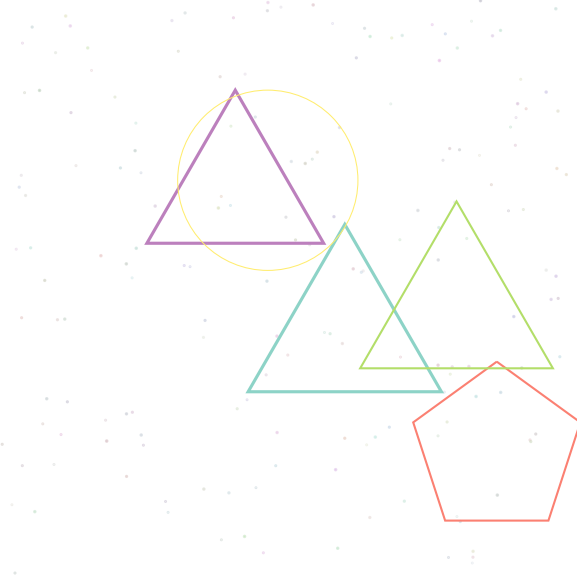[{"shape": "triangle", "thickness": 1.5, "radius": 0.97, "center": [0.597, 0.417]}, {"shape": "pentagon", "thickness": 1, "radius": 0.76, "center": [0.86, 0.221]}, {"shape": "triangle", "thickness": 1, "radius": 0.96, "center": [0.791, 0.458]}, {"shape": "triangle", "thickness": 1.5, "radius": 0.88, "center": [0.407, 0.666]}, {"shape": "circle", "thickness": 0.5, "radius": 0.78, "center": [0.464, 0.687]}]